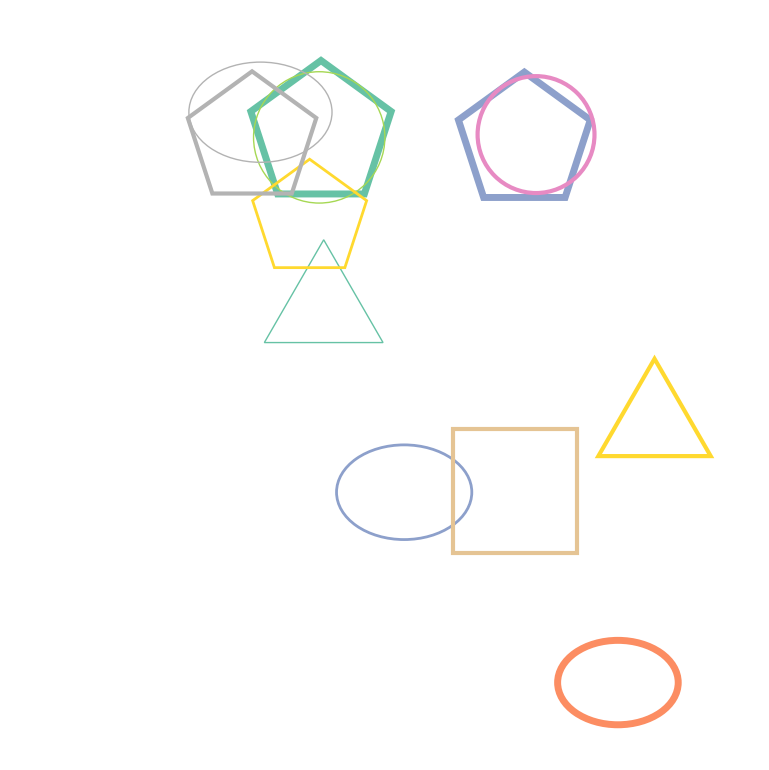[{"shape": "triangle", "thickness": 0.5, "radius": 0.44, "center": [0.42, 0.6]}, {"shape": "pentagon", "thickness": 2.5, "radius": 0.48, "center": [0.417, 0.826]}, {"shape": "oval", "thickness": 2.5, "radius": 0.39, "center": [0.802, 0.114]}, {"shape": "pentagon", "thickness": 2.5, "radius": 0.45, "center": [0.681, 0.816]}, {"shape": "oval", "thickness": 1, "radius": 0.44, "center": [0.525, 0.361]}, {"shape": "circle", "thickness": 1.5, "radius": 0.38, "center": [0.696, 0.825]}, {"shape": "circle", "thickness": 0.5, "radius": 0.43, "center": [0.415, 0.822]}, {"shape": "triangle", "thickness": 1.5, "radius": 0.42, "center": [0.85, 0.45]}, {"shape": "pentagon", "thickness": 1, "radius": 0.39, "center": [0.402, 0.715]}, {"shape": "square", "thickness": 1.5, "radius": 0.4, "center": [0.668, 0.363]}, {"shape": "pentagon", "thickness": 1.5, "radius": 0.44, "center": [0.327, 0.82]}, {"shape": "oval", "thickness": 0.5, "radius": 0.46, "center": [0.338, 0.854]}]